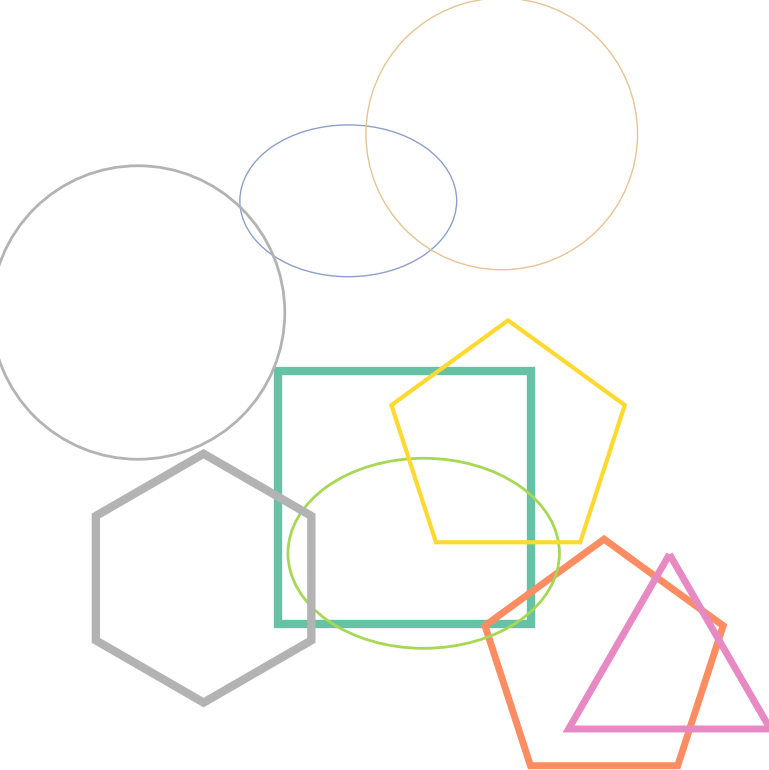[{"shape": "square", "thickness": 3, "radius": 0.82, "center": [0.525, 0.354]}, {"shape": "pentagon", "thickness": 2.5, "radius": 0.81, "center": [0.785, 0.137]}, {"shape": "oval", "thickness": 0.5, "radius": 0.7, "center": [0.452, 0.739]}, {"shape": "triangle", "thickness": 2.5, "radius": 0.76, "center": [0.869, 0.129]}, {"shape": "oval", "thickness": 1, "radius": 0.88, "center": [0.55, 0.281]}, {"shape": "pentagon", "thickness": 1.5, "radius": 0.8, "center": [0.66, 0.425]}, {"shape": "circle", "thickness": 0.5, "radius": 0.88, "center": [0.652, 0.826]}, {"shape": "hexagon", "thickness": 3, "radius": 0.81, "center": [0.264, 0.249]}, {"shape": "circle", "thickness": 1, "radius": 0.95, "center": [0.179, 0.594]}]